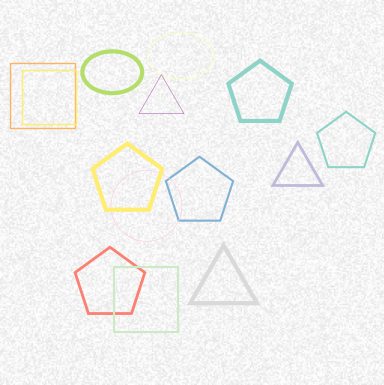[{"shape": "pentagon", "thickness": 1.5, "radius": 0.4, "center": [0.899, 0.63]}, {"shape": "pentagon", "thickness": 3, "radius": 0.43, "center": [0.675, 0.756]}, {"shape": "oval", "thickness": 0.5, "radius": 0.43, "center": [0.469, 0.855]}, {"shape": "triangle", "thickness": 2, "radius": 0.37, "center": [0.773, 0.556]}, {"shape": "pentagon", "thickness": 2, "radius": 0.48, "center": [0.286, 0.263]}, {"shape": "pentagon", "thickness": 1.5, "radius": 0.46, "center": [0.518, 0.501]}, {"shape": "square", "thickness": 1, "radius": 0.42, "center": [0.111, 0.752]}, {"shape": "oval", "thickness": 3, "radius": 0.39, "center": [0.292, 0.812]}, {"shape": "circle", "thickness": 0.5, "radius": 0.46, "center": [0.38, 0.465]}, {"shape": "triangle", "thickness": 3, "radius": 0.5, "center": [0.581, 0.263]}, {"shape": "triangle", "thickness": 0.5, "radius": 0.34, "center": [0.419, 0.739]}, {"shape": "square", "thickness": 1.5, "radius": 0.42, "center": [0.378, 0.222]}, {"shape": "square", "thickness": 1, "radius": 0.35, "center": [0.127, 0.749]}, {"shape": "pentagon", "thickness": 3, "radius": 0.47, "center": [0.331, 0.532]}]